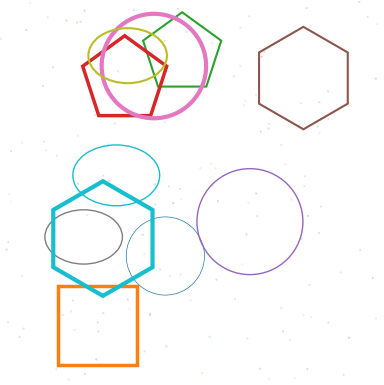[{"shape": "circle", "thickness": 0.5, "radius": 0.51, "center": [0.429, 0.335]}, {"shape": "square", "thickness": 2.5, "radius": 0.51, "center": [0.253, 0.155]}, {"shape": "pentagon", "thickness": 1.5, "radius": 0.53, "center": [0.473, 0.861]}, {"shape": "pentagon", "thickness": 2.5, "radius": 0.57, "center": [0.324, 0.792]}, {"shape": "circle", "thickness": 1, "radius": 0.69, "center": [0.649, 0.424]}, {"shape": "hexagon", "thickness": 1.5, "radius": 0.67, "center": [0.788, 0.797]}, {"shape": "circle", "thickness": 3, "radius": 0.68, "center": [0.4, 0.828]}, {"shape": "oval", "thickness": 1, "radius": 0.5, "center": [0.217, 0.385]}, {"shape": "oval", "thickness": 1.5, "radius": 0.51, "center": [0.332, 0.855]}, {"shape": "oval", "thickness": 1, "radius": 0.56, "center": [0.302, 0.545]}, {"shape": "hexagon", "thickness": 3, "radius": 0.74, "center": [0.267, 0.38]}]